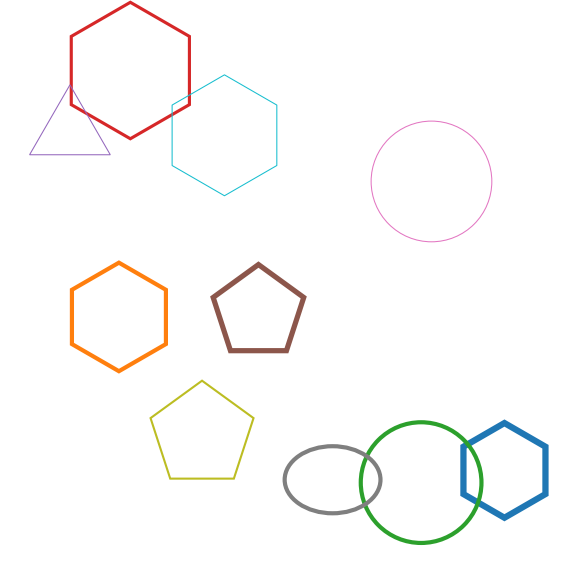[{"shape": "hexagon", "thickness": 3, "radius": 0.41, "center": [0.874, 0.185]}, {"shape": "hexagon", "thickness": 2, "radius": 0.47, "center": [0.206, 0.45]}, {"shape": "circle", "thickness": 2, "radius": 0.52, "center": [0.729, 0.163]}, {"shape": "hexagon", "thickness": 1.5, "radius": 0.59, "center": [0.226, 0.877]}, {"shape": "triangle", "thickness": 0.5, "radius": 0.4, "center": [0.121, 0.772]}, {"shape": "pentagon", "thickness": 2.5, "radius": 0.41, "center": [0.448, 0.459]}, {"shape": "circle", "thickness": 0.5, "radius": 0.52, "center": [0.747, 0.685]}, {"shape": "oval", "thickness": 2, "radius": 0.41, "center": [0.576, 0.168]}, {"shape": "pentagon", "thickness": 1, "radius": 0.47, "center": [0.35, 0.246]}, {"shape": "hexagon", "thickness": 0.5, "radius": 0.52, "center": [0.389, 0.765]}]